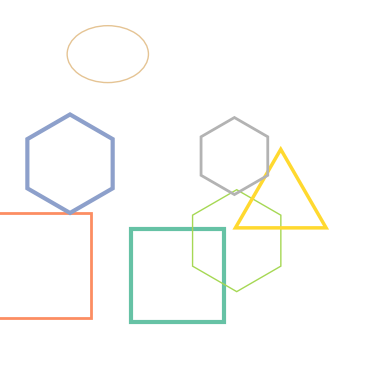[{"shape": "square", "thickness": 3, "radius": 0.6, "center": [0.46, 0.284]}, {"shape": "square", "thickness": 2, "radius": 0.68, "center": [0.101, 0.311]}, {"shape": "hexagon", "thickness": 3, "radius": 0.64, "center": [0.182, 0.575]}, {"shape": "hexagon", "thickness": 1, "radius": 0.66, "center": [0.615, 0.375]}, {"shape": "triangle", "thickness": 2.5, "radius": 0.68, "center": [0.729, 0.476]}, {"shape": "oval", "thickness": 1, "radius": 0.53, "center": [0.28, 0.859]}, {"shape": "hexagon", "thickness": 2, "radius": 0.5, "center": [0.609, 0.595]}]